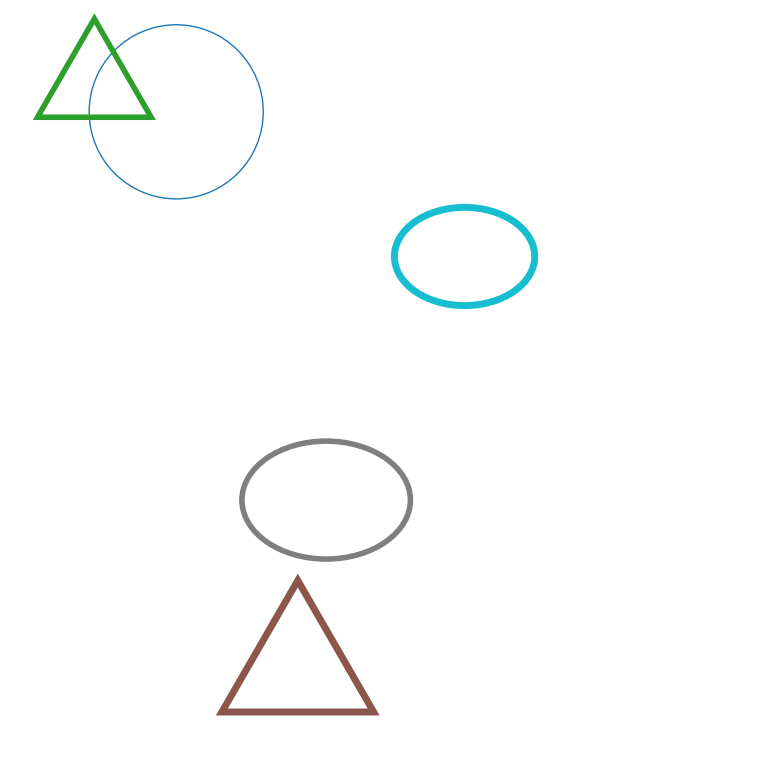[{"shape": "circle", "thickness": 0.5, "radius": 0.57, "center": [0.229, 0.855]}, {"shape": "triangle", "thickness": 2, "radius": 0.43, "center": [0.123, 0.89]}, {"shape": "triangle", "thickness": 2.5, "radius": 0.57, "center": [0.387, 0.132]}, {"shape": "oval", "thickness": 2, "radius": 0.55, "center": [0.424, 0.351]}, {"shape": "oval", "thickness": 2.5, "radius": 0.46, "center": [0.603, 0.667]}]